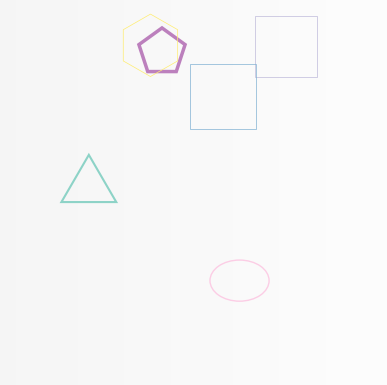[{"shape": "triangle", "thickness": 1.5, "radius": 0.41, "center": [0.229, 0.516]}, {"shape": "square", "thickness": 0.5, "radius": 0.4, "center": [0.737, 0.879]}, {"shape": "square", "thickness": 0.5, "radius": 0.43, "center": [0.576, 0.749]}, {"shape": "oval", "thickness": 1, "radius": 0.38, "center": [0.618, 0.271]}, {"shape": "pentagon", "thickness": 2.5, "radius": 0.31, "center": [0.418, 0.865]}, {"shape": "hexagon", "thickness": 0.5, "radius": 0.41, "center": [0.388, 0.882]}]